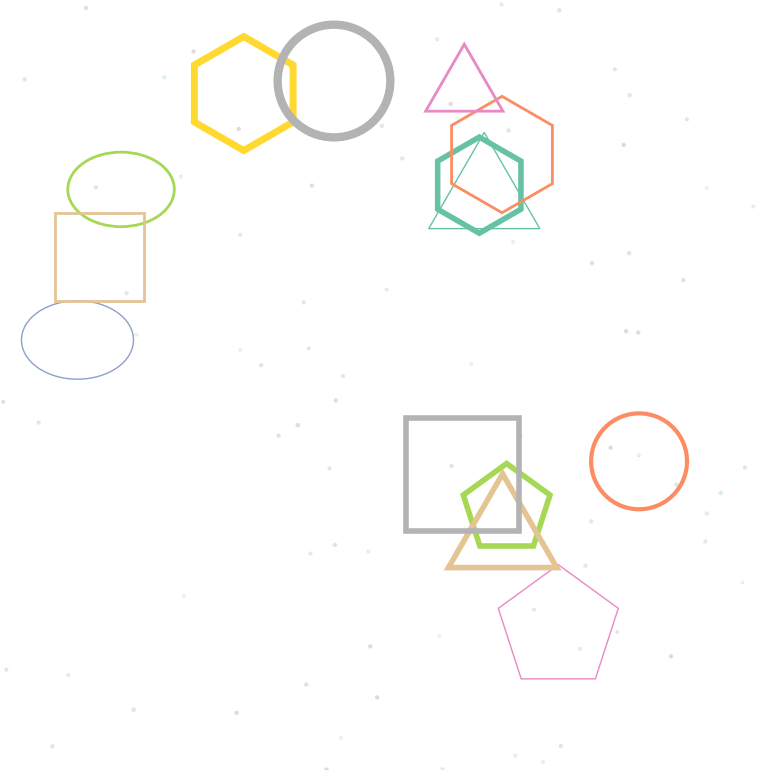[{"shape": "triangle", "thickness": 0.5, "radius": 0.42, "center": [0.629, 0.745]}, {"shape": "hexagon", "thickness": 2, "radius": 0.31, "center": [0.622, 0.76]}, {"shape": "circle", "thickness": 1.5, "radius": 0.31, "center": [0.83, 0.401]}, {"shape": "hexagon", "thickness": 1, "radius": 0.38, "center": [0.652, 0.799]}, {"shape": "oval", "thickness": 0.5, "radius": 0.36, "center": [0.101, 0.558]}, {"shape": "triangle", "thickness": 1, "radius": 0.29, "center": [0.603, 0.885]}, {"shape": "pentagon", "thickness": 0.5, "radius": 0.41, "center": [0.725, 0.185]}, {"shape": "pentagon", "thickness": 2, "radius": 0.3, "center": [0.658, 0.339]}, {"shape": "oval", "thickness": 1, "radius": 0.35, "center": [0.157, 0.754]}, {"shape": "hexagon", "thickness": 2.5, "radius": 0.37, "center": [0.317, 0.879]}, {"shape": "triangle", "thickness": 2, "radius": 0.41, "center": [0.653, 0.303]}, {"shape": "square", "thickness": 1, "radius": 0.29, "center": [0.129, 0.666]}, {"shape": "circle", "thickness": 3, "radius": 0.37, "center": [0.434, 0.895]}, {"shape": "square", "thickness": 2, "radius": 0.37, "center": [0.601, 0.384]}]